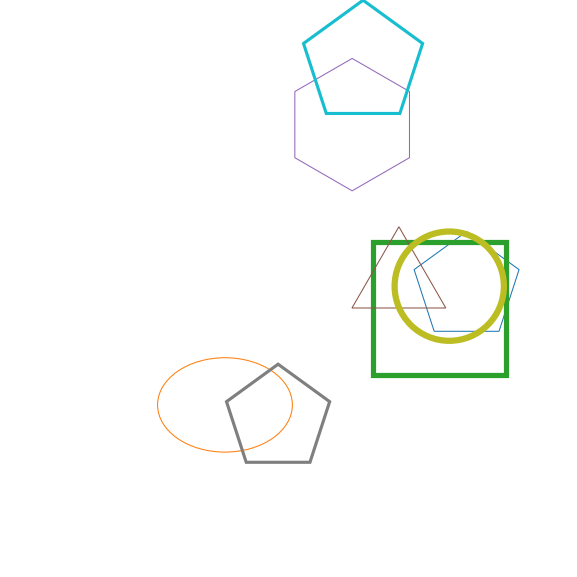[{"shape": "pentagon", "thickness": 0.5, "radius": 0.48, "center": [0.808, 0.503]}, {"shape": "oval", "thickness": 0.5, "radius": 0.58, "center": [0.39, 0.298]}, {"shape": "square", "thickness": 2.5, "radius": 0.58, "center": [0.762, 0.465]}, {"shape": "hexagon", "thickness": 0.5, "radius": 0.57, "center": [0.61, 0.783]}, {"shape": "triangle", "thickness": 0.5, "radius": 0.47, "center": [0.691, 0.513]}, {"shape": "pentagon", "thickness": 1.5, "radius": 0.47, "center": [0.482, 0.275]}, {"shape": "circle", "thickness": 3, "radius": 0.47, "center": [0.778, 0.504]}, {"shape": "pentagon", "thickness": 1.5, "radius": 0.54, "center": [0.629, 0.89]}]